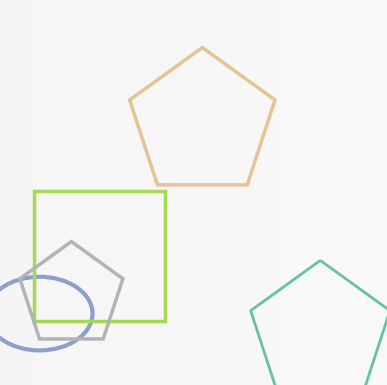[{"shape": "pentagon", "thickness": 2, "radius": 0.94, "center": [0.827, 0.135]}, {"shape": "oval", "thickness": 3, "radius": 0.68, "center": [0.102, 0.185]}, {"shape": "square", "thickness": 2.5, "radius": 0.85, "center": [0.258, 0.335]}, {"shape": "pentagon", "thickness": 2.5, "radius": 0.99, "center": [0.522, 0.679]}, {"shape": "pentagon", "thickness": 2.5, "radius": 0.7, "center": [0.184, 0.233]}]